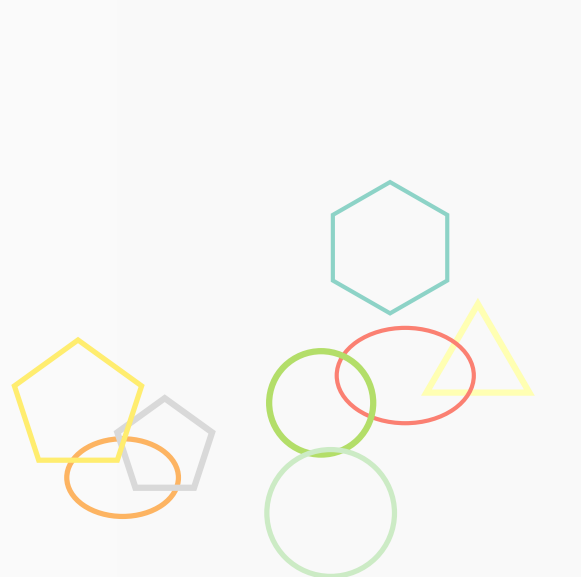[{"shape": "hexagon", "thickness": 2, "radius": 0.57, "center": [0.671, 0.57]}, {"shape": "triangle", "thickness": 3, "radius": 0.51, "center": [0.822, 0.37]}, {"shape": "oval", "thickness": 2, "radius": 0.59, "center": [0.697, 0.349]}, {"shape": "oval", "thickness": 2.5, "radius": 0.48, "center": [0.211, 0.172]}, {"shape": "circle", "thickness": 3, "radius": 0.45, "center": [0.553, 0.302]}, {"shape": "pentagon", "thickness": 3, "radius": 0.43, "center": [0.283, 0.224]}, {"shape": "circle", "thickness": 2.5, "radius": 0.55, "center": [0.569, 0.111]}, {"shape": "pentagon", "thickness": 2.5, "radius": 0.58, "center": [0.134, 0.295]}]